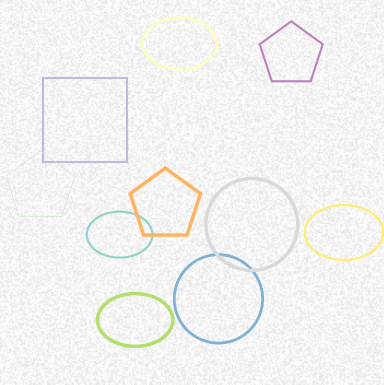[{"shape": "oval", "thickness": 1.5, "radius": 0.43, "center": [0.311, 0.391]}, {"shape": "oval", "thickness": 1.5, "radius": 0.48, "center": [0.467, 0.887]}, {"shape": "square", "thickness": 1.5, "radius": 0.54, "center": [0.221, 0.688]}, {"shape": "circle", "thickness": 2, "radius": 0.57, "center": [0.567, 0.224]}, {"shape": "pentagon", "thickness": 2.5, "radius": 0.48, "center": [0.429, 0.467]}, {"shape": "oval", "thickness": 2.5, "radius": 0.49, "center": [0.351, 0.169]}, {"shape": "circle", "thickness": 2.5, "radius": 0.6, "center": [0.654, 0.417]}, {"shape": "pentagon", "thickness": 1.5, "radius": 0.43, "center": [0.756, 0.859]}, {"shape": "pentagon", "thickness": 0.5, "radius": 0.47, "center": [0.105, 0.514]}, {"shape": "oval", "thickness": 1.5, "radius": 0.51, "center": [0.893, 0.396]}]